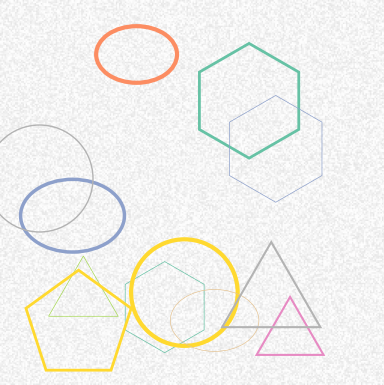[{"shape": "hexagon", "thickness": 0.5, "radius": 0.59, "center": [0.428, 0.202]}, {"shape": "hexagon", "thickness": 2, "radius": 0.74, "center": [0.647, 0.738]}, {"shape": "oval", "thickness": 3, "radius": 0.53, "center": [0.355, 0.859]}, {"shape": "hexagon", "thickness": 0.5, "radius": 0.69, "center": [0.716, 0.613]}, {"shape": "oval", "thickness": 2.5, "radius": 0.67, "center": [0.188, 0.44]}, {"shape": "triangle", "thickness": 1.5, "radius": 0.5, "center": [0.753, 0.128]}, {"shape": "triangle", "thickness": 0.5, "radius": 0.52, "center": [0.217, 0.231]}, {"shape": "circle", "thickness": 3, "radius": 0.69, "center": [0.479, 0.24]}, {"shape": "pentagon", "thickness": 2, "radius": 0.72, "center": [0.204, 0.155]}, {"shape": "oval", "thickness": 0.5, "radius": 0.57, "center": [0.557, 0.168]}, {"shape": "triangle", "thickness": 1.5, "radius": 0.74, "center": [0.705, 0.224]}, {"shape": "circle", "thickness": 1, "radius": 0.69, "center": [0.103, 0.536]}]